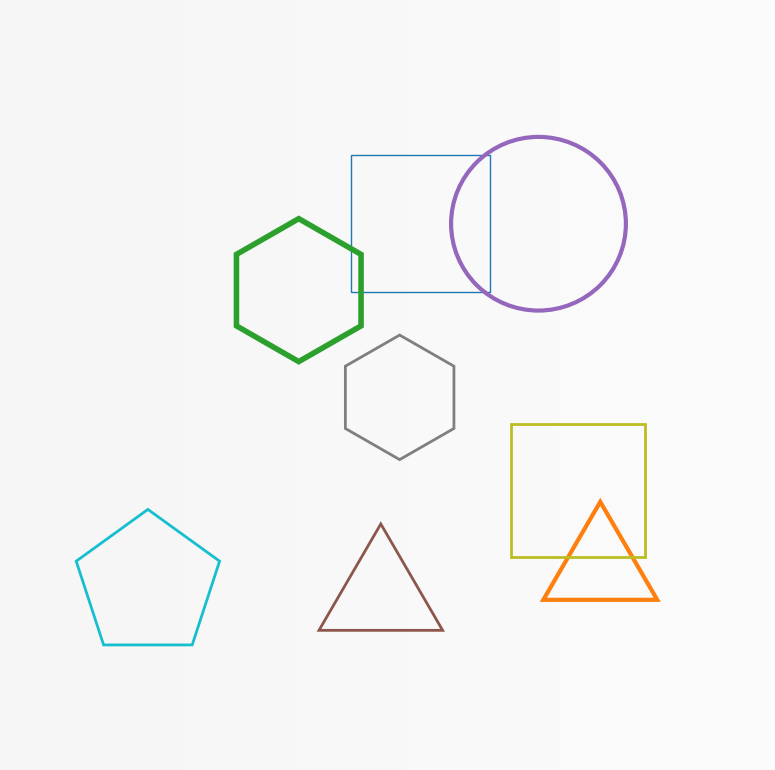[{"shape": "square", "thickness": 0.5, "radius": 0.45, "center": [0.543, 0.709]}, {"shape": "triangle", "thickness": 1.5, "radius": 0.42, "center": [0.775, 0.263]}, {"shape": "hexagon", "thickness": 2, "radius": 0.46, "center": [0.385, 0.623]}, {"shape": "circle", "thickness": 1.5, "radius": 0.56, "center": [0.695, 0.709]}, {"shape": "triangle", "thickness": 1, "radius": 0.46, "center": [0.491, 0.227]}, {"shape": "hexagon", "thickness": 1, "radius": 0.4, "center": [0.516, 0.484]}, {"shape": "square", "thickness": 1, "radius": 0.43, "center": [0.746, 0.363]}, {"shape": "pentagon", "thickness": 1, "radius": 0.49, "center": [0.191, 0.241]}]